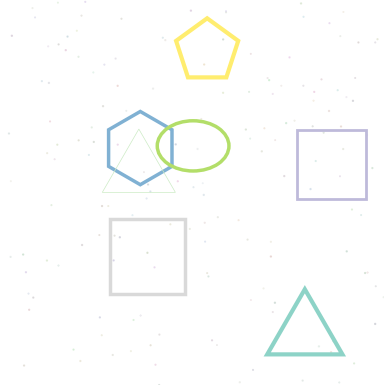[{"shape": "triangle", "thickness": 3, "radius": 0.56, "center": [0.792, 0.136]}, {"shape": "square", "thickness": 2, "radius": 0.45, "center": [0.86, 0.573]}, {"shape": "hexagon", "thickness": 2.5, "radius": 0.48, "center": [0.364, 0.615]}, {"shape": "oval", "thickness": 2.5, "radius": 0.47, "center": [0.502, 0.621]}, {"shape": "square", "thickness": 2.5, "radius": 0.49, "center": [0.383, 0.334]}, {"shape": "triangle", "thickness": 0.5, "radius": 0.55, "center": [0.361, 0.555]}, {"shape": "pentagon", "thickness": 3, "radius": 0.42, "center": [0.538, 0.868]}]